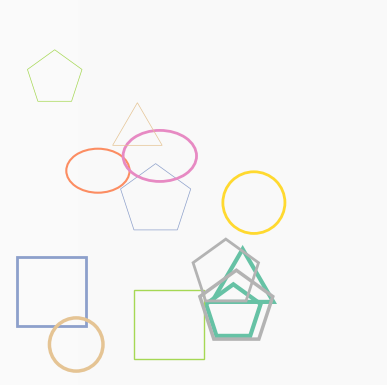[{"shape": "triangle", "thickness": 3, "radius": 0.46, "center": [0.626, 0.262]}, {"shape": "pentagon", "thickness": 3, "radius": 0.37, "center": [0.602, 0.188]}, {"shape": "oval", "thickness": 1.5, "radius": 0.41, "center": [0.253, 0.557]}, {"shape": "square", "thickness": 2, "radius": 0.45, "center": [0.133, 0.243]}, {"shape": "pentagon", "thickness": 0.5, "radius": 0.48, "center": [0.402, 0.48]}, {"shape": "oval", "thickness": 2, "radius": 0.47, "center": [0.412, 0.595]}, {"shape": "square", "thickness": 1, "radius": 0.45, "center": [0.436, 0.158]}, {"shape": "pentagon", "thickness": 0.5, "radius": 0.37, "center": [0.141, 0.797]}, {"shape": "circle", "thickness": 2, "radius": 0.4, "center": [0.655, 0.474]}, {"shape": "circle", "thickness": 2.5, "radius": 0.35, "center": [0.197, 0.105]}, {"shape": "triangle", "thickness": 0.5, "radius": 0.37, "center": [0.355, 0.659]}, {"shape": "pentagon", "thickness": 2, "radius": 0.44, "center": [0.583, 0.29]}, {"shape": "pentagon", "thickness": 2.5, "radius": 0.49, "center": [0.61, 0.199]}]